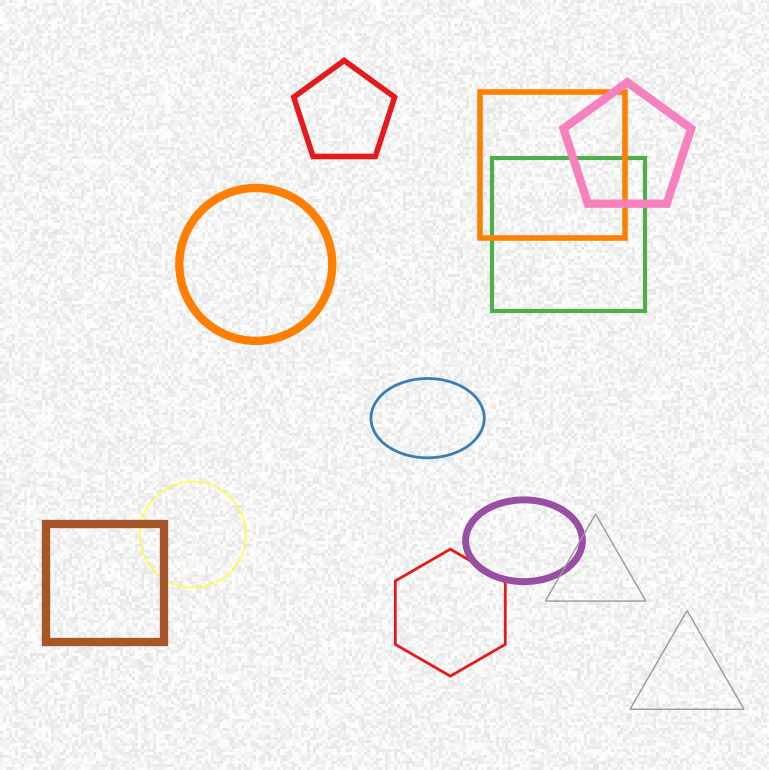[{"shape": "hexagon", "thickness": 1, "radius": 0.41, "center": [0.585, 0.204]}, {"shape": "pentagon", "thickness": 2, "radius": 0.34, "center": [0.447, 0.853]}, {"shape": "oval", "thickness": 1, "radius": 0.37, "center": [0.555, 0.457]}, {"shape": "square", "thickness": 1.5, "radius": 0.5, "center": [0.738, 0.696]}, {"shape": "oval", "thickness": 2.5, "radius": 0.38, "center": [0.68, 0.298]}, {"shape": "square", "thickness": 2, "radius": 0.47, "center": [0.717, 0.786]}, {"shape": "circle", "thickness": 3, "radius": 0.5, "center": [0.332, 0.657]}, {"shape": "circle", "thickness": 0.5, "radius": 0.34, "center": [0.25, 0.306]}, {"shape": "square", "thickness": 3, "radius": 0.38, "center": [0.136, 0.243]}, {"shape": "pentagon", "thickness": 3, "radius": 0.44, "center": [0.815, 0.806]}, {"shape": "triangle", "thickness": 0.5, "radius": 0.43, "center": [0.892, 0.122]}, {"shape": "triangle", "thickness": 0.5, "radius": 0.38, "center": [0.774, 0.257]}]